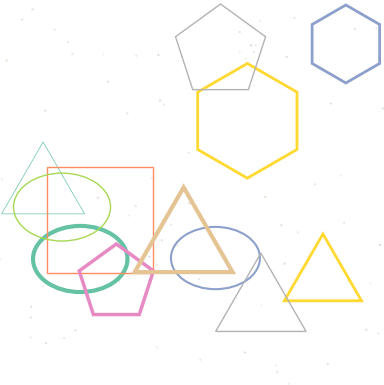[{"shape": "triangle", "thickness": 0.5, "radius": 0.62, "center": [0.112, 0.507]}, {"shape": "oval", "thickness": 3, "radius": 0.61, "center": [0.208, 0.327]}, {"shape": "square", "thickness": 1, "radius": 0.69, "center": [0.26, 0.428]}, {"shape": "oval", "thickness": 1.5, "radius": 0.58, "center": [0.56, 0.33]}, {"shape": "hexagon", "thickness": 2, "radius": 0.51, "center": [0.898, 0.886]}, {"shape": "pentagon", "thickness": 2.5, "radius": 0.51, "center": [0.302, 0.265]}, {"shape": "oval", "thickness": 1, "radius": 0.63, "center": [0.161, 0.462]}, {"shape": "triangle", "thickness": 2, "radius": 0.58, "center": [0.839, 0.277]}, {"shape": "hexagon", "thickness": 2, "radius": 0.74, "center": [0.642, 0.686]}, {"shape": "triangle", "thickness": 3, "radius": 0.73, "center": [0.477, 0.367]}, {"shape": "triangle", "thickness": 1, "radius": 0.68, "center": [0.678, 0.207]}, {"shape": "pentagon", "thickness": 1, "radius": 0.61, "center": [0.573, 0.867]}]